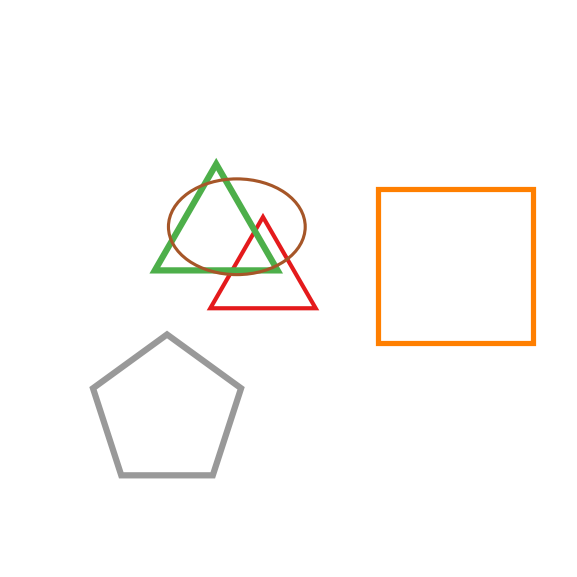[{"shape": "triangle", "thickness": 2, "radius": 0.53, "center": [0.455, 0.518]}, {"shape": "triangle", "thickness": 3, "radius": 0.61, "center": [0.374, 0.592]}, {"shape": "square", "thickness": 2.5, "radius": 0.67, "center": [0.789, 0.539]}, {"shape": "oval", "thickness": 1.5, "radius": 0.59, "center": [0.41, 0.606]}, {"shape": "pentagon", "thickness": 3, "radius": 0.67, "center": [0.289, 0.285]}]